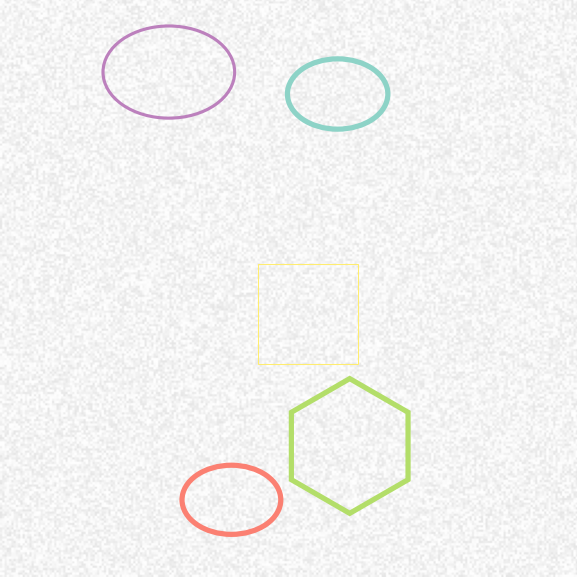[{"shape": "oval", "thickness": 2.5, "radius": 0.43, "center": [0.585, 0.836]}, {"shape": "oval", "thickness": 2.5, "radius": 0.43, "center": [0.401, 0.134]}, {"shape": "hexagon", "thickness": 2.5, "radius": 0.58, "center": [0.606, 0.227]}, {"shape": "oval", "thickness": 1.5, "radius": 0.57, "center": [0.292, 0.874]}, {"shape": "square", "thickness": 0.5, "radius": 0.43, "center": [0.534, 0.456]}]